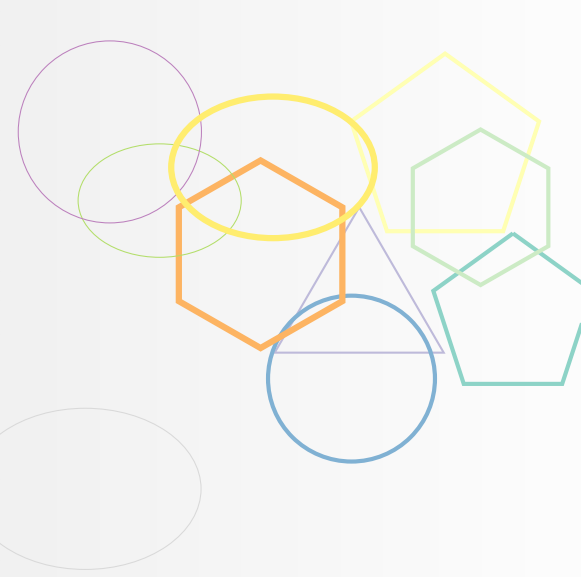[{"shape": "pentagon", "thickness": 2, "radius": 0.72, "center": [0.883, 0.451]}, {"shape": "pentagon", "thickness": 2, "radius": 0.85, "center": [0.766, 0.736]}, {"shape": "triangle", "thickness": 1, "radius": 0.84, "center": [0.618, 0.472]}, {"shape": "circle", "thickness": 2, "radius": 0.72, "center": [0.605, 0.344]}, {"shape": "hexagon", "thickness": 3, "radius": 0.81, "center": [0.448, 0.559]}, {"shape": "oval", "thickness": 0.5, "radius": 0.7, "center": [0.275, 0.652]}, {"shape": "oval", "thickness": 0.5, "radius": 1.0, "center": [0.147, 0.153]}, {"shape": "circle", "thickness": 0.5, "radius": 0.79, "center": [0.189, 0.771]}, {"shape": "hexagon", "thickness": 2, "radius": 0.67, "center": [0.827, 0.64]}, {"shape": "oval", "thickness": 3, "radius": 0.88, "center": [0.47, 0.709]}]